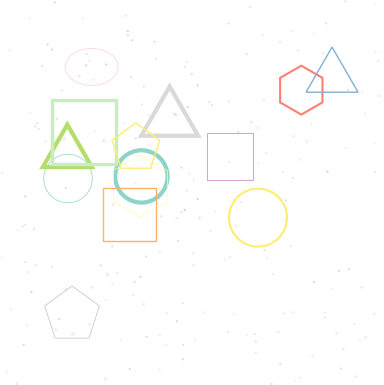[{"shape": "circle", "thickness": 0.5, "radius": 0.32, "center": [0.177, 0.536]}, {"shape": "circle", "thickness": 3, "radius": 0.34, "center": [0.367, 0.542]}, {"shape": "hexagon", "thickness": 0.5, "radius": 0.4, "center": [0.365, 0.517]}, {"shape": "pentagon", "thickness": 0.5, "radius": 0.37, "center": [0.187, 0.182]}, {"shape": "hexagon", "thickness": 1.5, "radius": 0.32, "center": [0.783, 0.766]}, {"shape": "triangle", "thickness": 1, "radius": 0.39, "center": [0.862, 0.8]}, {"shape": "square", "thickness": 1, "radius": 0.34, "center": [0.337, 0.442]}, {"shape": "triangle", "thickness": 3, "radius": 0.37, "center": [0.175, 0.603]}, {"shape": "oval", "thickness": 0.5, "radius": 0.34, "center": [0.238, 0.826]}, {"shape": "triangle", "thickness": 3, "radius": 0.43, "center": [0.441, 0.69]}, {"shape": "square", "thickness": 0.5, "radius": 0.3, "center": [0.598, 0.593]}, {"shape": "square", "thickness": 2.5, "radius": 0.41, "center": [0.219, 0.658]}, {"shape": "circle", "thickness": 1.5, "radius": 0.38, "center": [0.67, 0.435]}, {"shape": "pentagon", "thickness": 1, "radius": 0.33, "center": [0.353, 0.616]}]